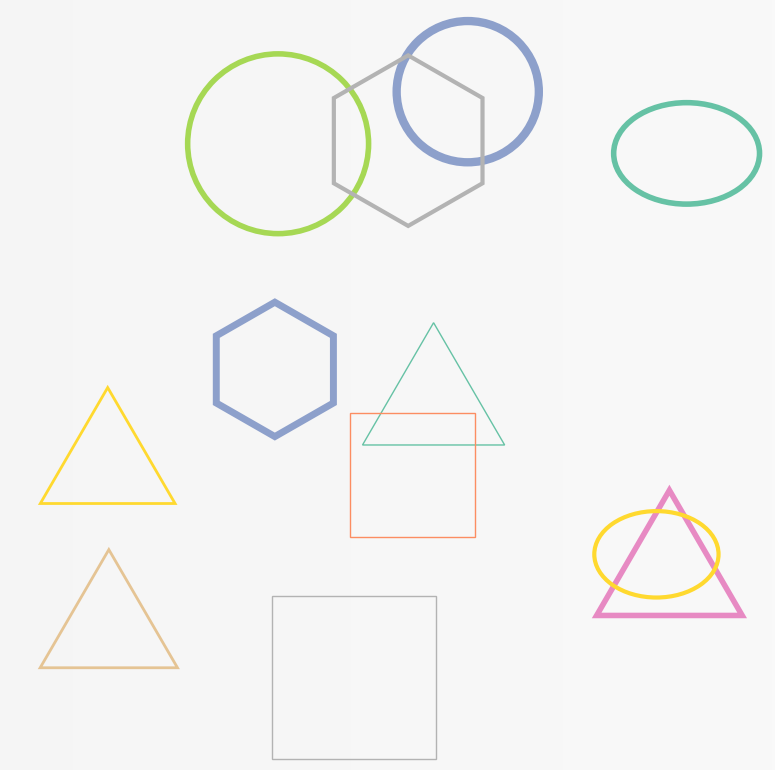[{"shape": "oval", "thickness": 2, "radius": 0.47, "center": [0.886, 0.801]}, {"shape": "triangle", "thickness": 0.5, "radius": 0.53, "center": [0.559, 0.475]}, {"shape": "square", "thickness": 0.5, "radius": 0.4, "center": [0.533, 0.383]}, {"shape": "circle", "thickness": 3, "radius": 0.46, "center": [0.604, 0.881]}, {"shape": "hexagon", "thickness": 2.5, "radius": 0.44, "center": [0.355, 0.52]}, {"shape": "triangle", "thickness": 2, "radius": 0.54, "center": [0.864, 0.255]}, {"shape": "circle", "thickness": 2, "radius": 0.58, "center": [0.359, 0.813]}, {"shape": "oval", "thickness": 1.5, "radius": 0.4, "center": [0.847, 0.28]}, {"shape": "triangle", "thickness": 1, "radius": 0.5, "center": [0.139, 0.396]}, {"shape": "triangle", "thickness": 1, "radius": 0.51, "center": [0.14, 0.184]}, {"shape": "hexagon", "thickness": 1.5, "radius": 0.55, "center": [0.527, 0.817]}, {"shape": "square", "thickness": 0.5, "radius": 0.53, "center": [0.457, 0.12]}]